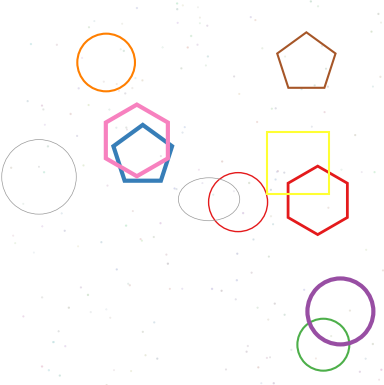[{"shape": "circle", "thickness": 1, "radius": 0.38, "center": [0.618, 0.475]}, {"shape": "hexagon", "thickness": 2, "radius": 0.44, "center": [0.825, 0.48]}, {"shape": "pentagon", "thickness": 3, "radius": 0.4, "center": [0.371, 0.595]}, {"shape": "circle", "thickness": 1.5, "radius": 0.34, "center": [0.84, 0.105]}, {"shape": "circle", "thickness": 3, "radius": 0.43, "center": [0.884, 0.191]}, {"shape": "circle", "thickness": 1.5, "radius": 0.37, "center": [0.276, 0.838]}, {"shape": "square", "thickness": 1.5, "radius": 0.4, "center": [0.774, 0.576]}, {"shape": "pentagon", "thickness": 1.5, "radius": 0.4, "center": [0.796, 0.836]}, {"shape": "hexagon", "thickness": 3, "radius": 0.47, "center": [0.355, 0.635]}, {"shape": "oval", "thickness": 0.5, "radius": 0.4, "center": [0.543, 0.482]}, {"shape": "circle", "thickness": 0.5, "radius": 0.48, "center": [0.101, 0.541]}]